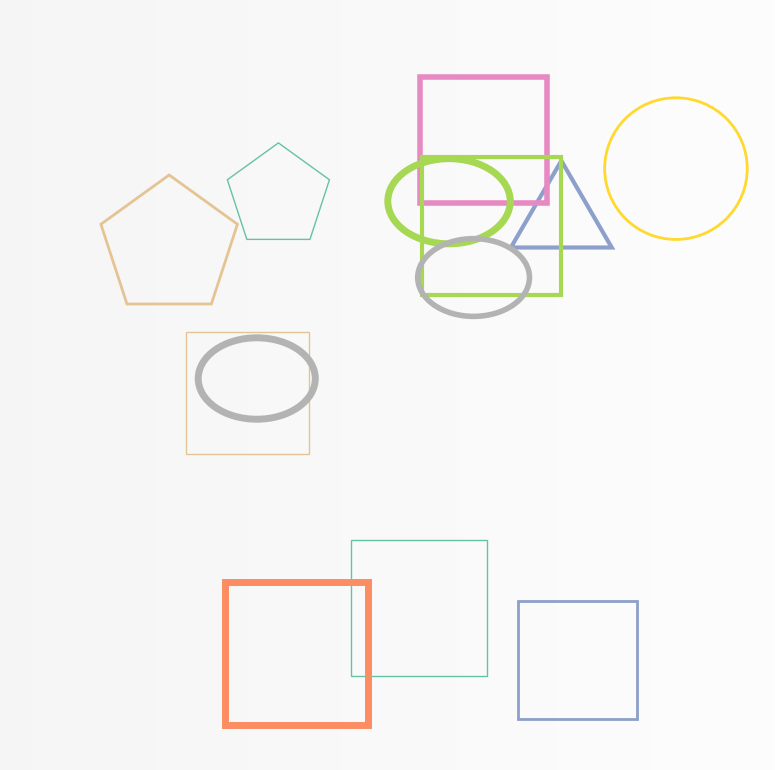[{"shape": "pentagon", "thickness": 0.5, "radius": 0.35, "center": [0.359, 0.745]}, {"shape": "square", "thickness": 0.5, "radius": 0.44, "center": [0.54, 0.21]}, {"shape": "square", "thickness": 2.5, "radius": 0.46, "center": [0.383, 0.151]}, {"shape": "triangle", "thickness": 1.5, "radius": 0.38, "center": [0.724, 0.716]}, {"shape": "square", "thickness": 1, "radius": 0.38, "center": [0.745, 0.143]}, {"shape": "square", "thickness": 2, "radius": 0.41, "center": [0.623, 0.818]}, {"shape": "oval", "thickness": 2.5, "radius": 0.39, "center": [0.579, 0.739]}, {"shape": "square", "thickness": 1.5, "radius": 0.45, "center": [0.634, 0.706]}, {"shape": "circle", "thickness": 1, "radius": 0.46, "center": [0.872, 0.781]}, {"shape": "square", "thickness": 0.5, "radius": 0.4, "center": [0.32, 0.489]}, {"shape": "pentagon", "thickness": 1, "radius": 0.46, "center": [0.218, 0.68]}, {"shape": "oval", "thickness": 2, "radius": 0.36, "center": [0.611, 0.64]}, {"shape": "oval", "thickness": 2.5, "radius": 0.38, "center": [0.331, 0.508]}]